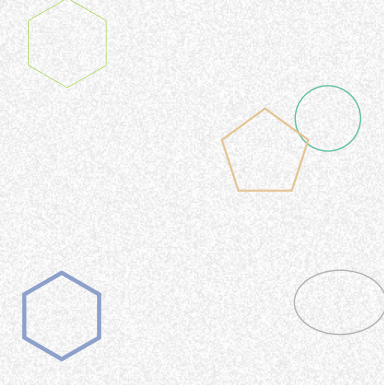[{"shape": "circle", "thickness": 1, "radius": 0.42, "center": [0.852, 0.692]}, {"shape": "hexagon", "thickness": 3, "radius": 0.56, "center": [0.16, 0.179]}, {"shape": "hexagon", "thickness": 0.5, "radius": 0.58, "center": [0.175, 0.888]}, {"shape": "pentagon", "thickness": 1.5, "radius": 0.59, "center": [0.688, 0.6]}, {"shape": "oval", "thickness": 1, "radius": 0.6, "center": [0.884, 0.215]}]